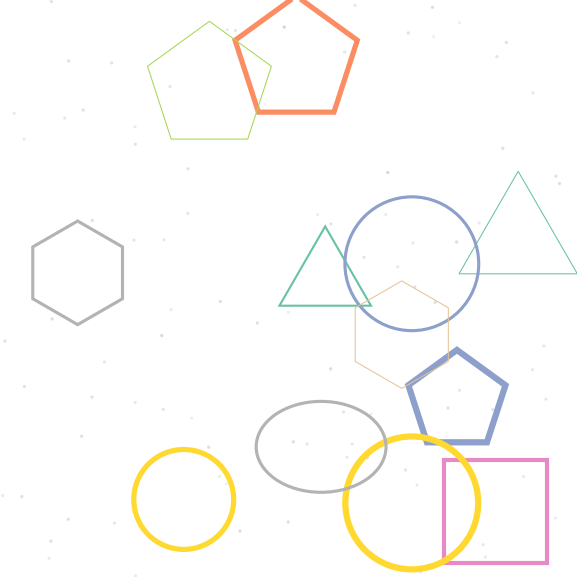[{"shape": "triangle", "thickness": 1, "radius": 0.46, "center": [0.563, 0.516]}, {"shape": "triangle", "thickness": 0.5, "radius": 0.59, "center": [0.897, 0.584]}, {"shape": "pentagon", "thickness": 2.5, "radius": 0.56, "center": [0.513, 0.895]}, {"shape": "pentagon", "thickness": 3, "radius": 0.44, "center": [0.791, 0.305]}, {"shape": "circle", "thickness": 1.5, "radius": 0.58, "center": [0.713, 0.542]}, {"shape": "square", "thickness": 2, "radius": 0.44, "center": [0.858, 0.114]}, {"shape": "pentagon", "thickness": 0.5, "radius": 0.56, "center": [0.363, 0.85]}, {"shape": "circle", "thickness": 3, "radius": 0.58, "center": [0.713, 0.128]}, {"shape": "circle", "thickness": 2.5, "radius": 0.43, "center": [0.318, 0.134]}, {"shape": "hexagon", "thickness": 0.5, "radius": 0.47, "center": [0.696, 0.42]}, {"shape": "hexagon", "thickness": 1.5, "radius": 0.45, "center": [0.134, 0.527]}, {"shape": "oval", "thickness": 1.5, "radius": 0.56, "center": [0.556, 0.225]}]